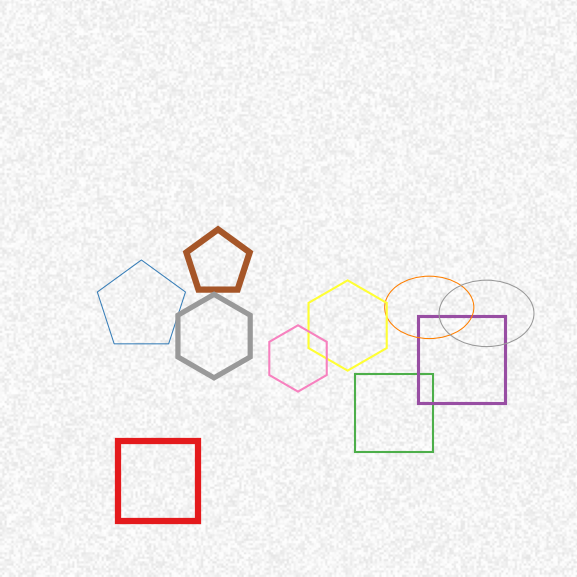[{"shape": "square", "thickness": 3, "radius": 0.35, "center": [0.274, 0.167]}, {"shape": "pentagon", "thickness": 0.5, "radius": 0.4, "center": [0.245, 0.469]}, {"shape": "square", "thickness": 1, "radius": 0.34, "center": [0.683, 0.285]}, {"shape": "square", "thickness": 1.5, "radius": 0.38, "center": [0.799, 0.376]}, {"shape": "oval", "thickness": 0.5, "radius": 0.39, "center": [0.743, 0.467]}, {"shape": "hexagon", "thickness": 1, "radius": 0.39, "center": [0.602, 0.436]}, {"shape": "pentagon", "thickness": 3, "radius": 0.29, "center": [0.378, 0.544]}, {"shape": "hexagon", "thickness": 1, "radius": 0.29, "center": [0.516, 0.378]}, {"shape": "hexagon", "thickness": 2.5, "radius": 0.36, "center": [0.371, 0.417]}, {"shape": "oval", "thickness": 0.5, "radius": 0.41, "center": [0.842, 0.456]}]